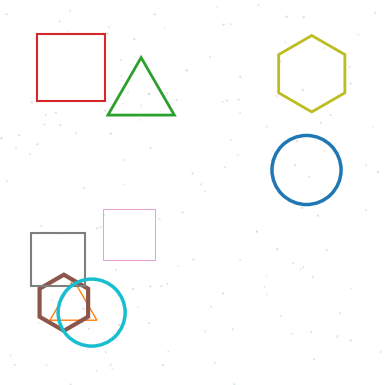[{"shape": "circle", "thickness": 2.5, "radius": 0.45, "center": [0.796, 0.558]}, {"shape": "triangle", "thickness": 1, "radius": 0.35, "center": [0.191, 0.203]}, {"shape": "triangle", "thickness": 2, "radius": 0.5, "center": [0.367, 0.751]}, {"shape": "square", "thickness": 1.5, "radius": 0.44, "center": [0.185, 0.825]}, {"shape": "hexagon", "thickness": 3, "radius": 0.36, "center": [0.166, 0.214]}, {"shape": "square", "thickness": 0.5, "radius": 0.33, "center": [0.335, 0.391]}, {"shape": "square", "thickness": 1.5, "radius": 0.35, "center": [0.15, 0.326]}, {"shape": "hexagon", "thickness": 2, "radius": 0.5, "center": [0.81, 0.809]}, {"shape": "circle", "thickness": 2.5, "radius": 0.44, "center": [0.238, 0.188]}]